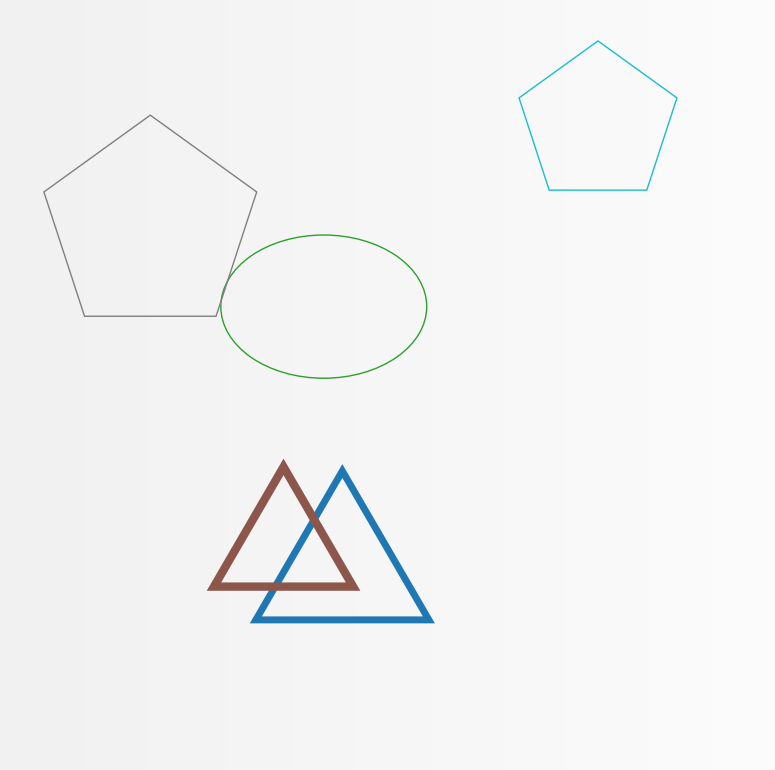[{"shape": "triangle", "thickness": 2.5, "radius": 0.64, "center": [0.442, 0.259]}, {"shape": "oval", "thickness": 0.5, "radius": 0.66, "center": [0.418, 0.602]}, {"shape": "triangle", "thickness": 3, "radius": 0.52, "center": [0.366, 0.29]}, {"shape": "pentagon", "thickness": 0.5, "radius": 0.72, "center": [0.194, 0.706]}, {"shape": "pentagon", "thickness": 0.5, "radius": 0.54, "center": [0.772, 0.84]}]